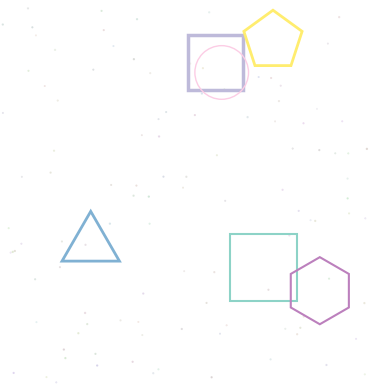[{"shape": "square", "thickness": 1.5, "radius": 0.44, "center": [0.685, 0.306]}, {"shape": "square", "thickness": 2.5, "radius": 0.36, "center": [0.559, 0.837]}, {"shape": "triangle", "thickness": 2, "radius": 0.43, "center": [0.236, 0.365]}, {"shape": "circle", "thickness": 1, "radius": 0.35, "center": [0.576, 0.812]}, {"shape": "hexagon", "thickness": 1.5, "radius": 0.44, "center": [0.831, 0.245]}, {"shape": "pentagon", "thickness": 2, "radius": 0.4, "center": [0.709, 0.894]}]